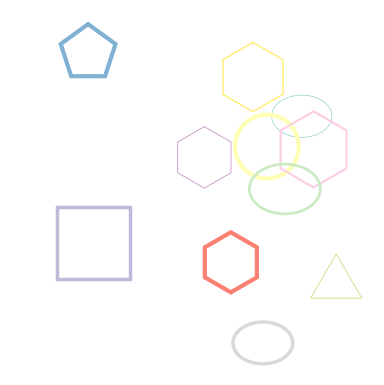[{"shape": "oval", "thickness": 0.5, "radius": 0.39, "center": [0.784, 0.698]}, {"shape": "circle", "thickness": 3, "radius": 0.41, "center": [0.693, 0.619]}, {"shape": "square", "thickness": 2.5, "radius": 0.47, "center": [0.243, 0.369]}, {"shape": "hexagon", "thickness": 3, "radius": 0.39, "center": [0.6, 0.319]}, {"shape": "pentagon", "thickness": 3, "radius": 0.37, "center": [0.229, 0.863]}, {"shape": "triangle", "thickness": 0.5, "radius": 0.38, "center": [0.873, 0.264]}, {"shape": "hexagon", "thickness": 1.5, "radius": 0.49, "center": [0.814, 0.612]}, {"shape": "oval", "thickness": 2.5, "radius": 0.39, "center": [0.683, 0.109]}, {"shape": "hexagon", "thickness": 0.5, "radius": 0.4, "center": [0.531, 0.591]}, {"shape": "oval", "thickness": 2, "radius": 0.46, "center": [0.74, 0.509]}, {"shape": "hexagon", "thickness": 1, "radius": 0.45, "center": [0.657, 0.8]}]